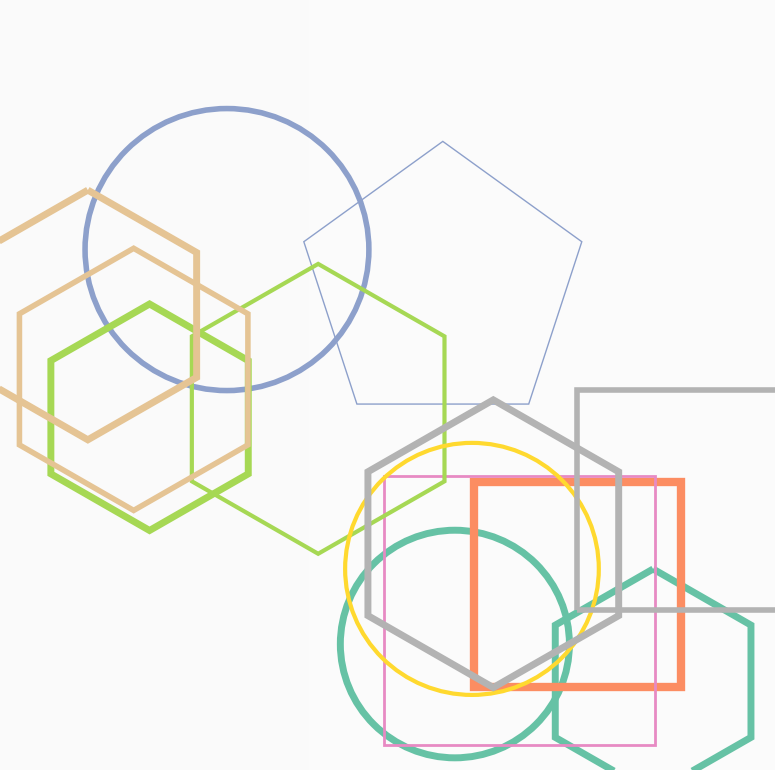[{"shape": "circle", "thickness": 2.5, "radius": 0.74, "center": [0.587, 0.164]}, {"shape": "hexagon", "thickness": 2.5, "radius": 0.73, "center": [0.843, 0.115]}, {"shape": "square", "thickness": 3, "radius": 0.67, "center": [0.745, 0.241]}, {"shape": "pentagon", "thickness": 0.5, "radius": 0.94, "center": [0.571, 0.628]}, {"shape": "circle", "thickness": 2, "radius": 0.92, "center": [0.293, 0.676]}, {"shape": "square", "thickness": 1, "radius": 0.87, "center": [0.671, 0.207]}, {"shape": "hexagon", "thickness": 1.5, "radius": 0.94, "center": [0.411, 0.469]}, {"shape": "hexagon", "thickness": 2.5, "radius": 0.74, "center": [0.193, 0.458]}, {"shape": "circle", "thickness": 1.5, "radius": 0.82, "center": [0.609, 0.261]}, {"shape": "hexagon", "thickness": 2, "radius": 0.85, "center": [0.172, 0.507]}, {"shape": "hexagon", "thickness": 2.5, "radius": 0.81, "center": [0.113, 0.591]}, {"shape": "square", "thickness": 2, "radius": 0.72, "center": [0.888, 0.35]}, {"shape": "hexagon", "thickness": 2.5, "radius": 0.93, "center": [0.637, 0.294]}]